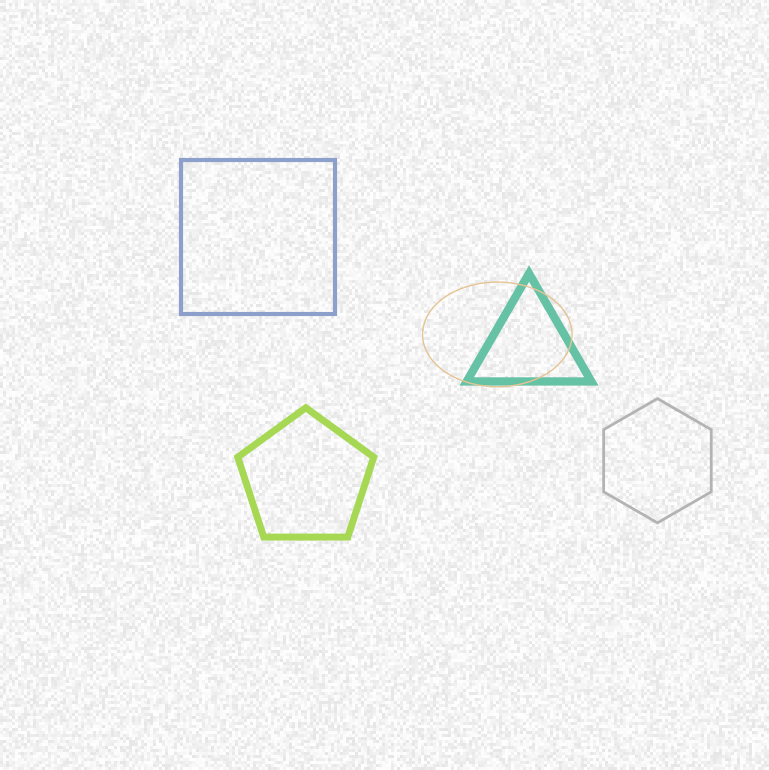[{"shape": "triangle", "thickness": 3, "radius": 0.47, "center": [0.687, 0.551]}, {"shape": "square", "thickness": 1.5, "radius": 0.5, "center": [0.335, 0.692]}, {"shape": "pentagon", "thickness": 2.5, "radius": 0.46, "center": [0.397, 0.378]}, {"shape": "oval", "thickness": 0.5, "radius": 0.49, "center": [0.646, 0.566]}, {"shape": "hexagon", "thickness": 1, "radius": 0.4, "center": [0.854, 0.402]}]